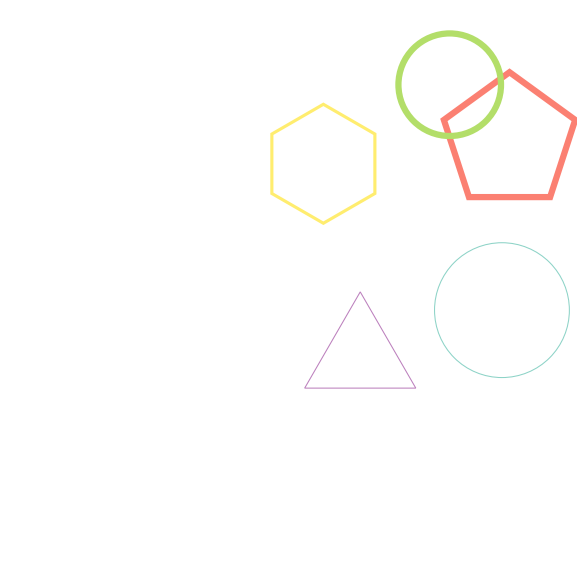[{"shape": "circle", "thickness": 0.5, "radius": 0.58, "center": [0.869, 0.462]}, {"shape": "pentagon", "thickness": 3, "radius": 0.6, "center": [0.882, 0.755]}, {"shape": "circle", "thickness": 3, "radius": 0.44, "center": [0.779, 0.852]}, {"shape": "triangle", "thickness": 0.5, "radius": 0.56, "center": [0.624, 0.383]}, {"shape": "hexagon", "thickness": 1.5, "radius": 0.51, "center": [0.56, 0.716]}]